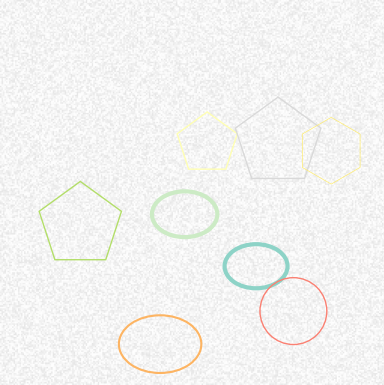[{"shape": "oval", "thickness": 3, "radius": 0.41, "center": [0.665, 0.309]}, {"shape": "pentagon", "thickness": 1, "radius": 0.41, "center": [0.538, 0.627]}, {"shape": "circle", "thickness": 1, "radius": 0.43, "center": [0.762, 0.192]}, {"shape": "oval", "thickness": 1.5, "radius": 0.54, "center": [0.416, 0.106]}, {"shape": "pentagon", "thickness": 1, "radius": 0.56, "center": [0.209, 0.416]}, {"shape": "pentagon", "thickness": 1, "radius": 0.58, "center": [0.722, 0.631]}, {"shape": "oval", "thickness": 3, "radius": 0.42, "center": [0.48, 0.444]}, {"shape": "hexagon", "thickness": 0.5, "radius": 0.43, "center": [0.86, 0.608]}]